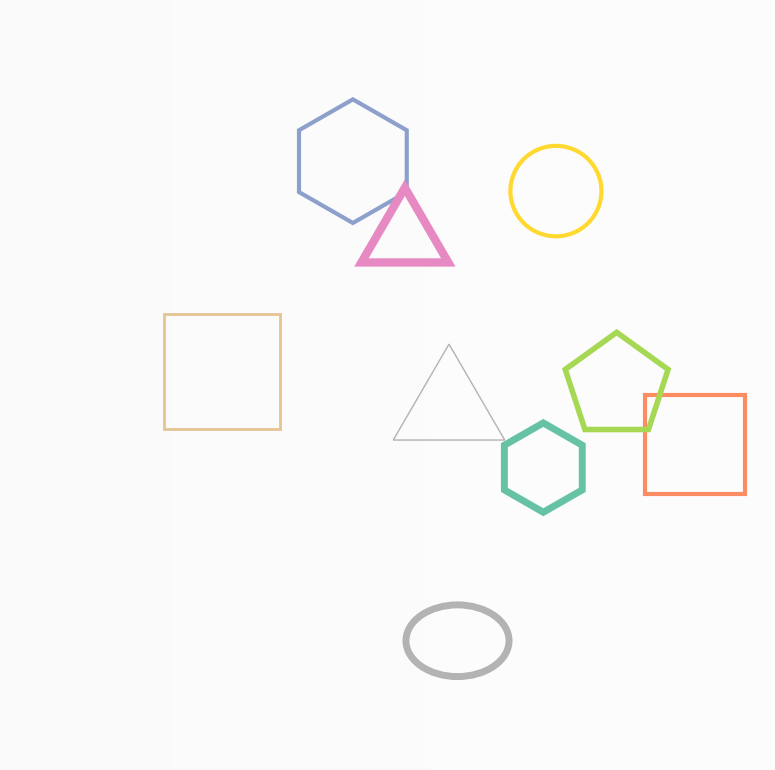[{"shape": "hexagon", "thickness": 2.5, "radius": 0.29, "center": [0.701, 0.393]}, {"shape": "square", "thickness": 1.5, "radius": 0.32, "center": [0.897, 0.423]}, {"shape": "hexagon", "thickness": 1.5, "radius": 0.4, "center": [0.455, 0.791]}, {"shape": "triangle", "thickness": 3, "radius": 0.32, "center": [0.522, 0.692]}, {"shape": "pentagon", "thickness": 2, "radius": 0.35, "center": [0.796, 0.499]}, {"shape": "circle", "thickness": 1.5, "radius": 0.29, "center": [0.717, 0.752]}, {"shape": "square", "thickness": 1, "radius": 0.38, "center": [0.286, 0.518]}, {"shape": "oval", "thickness": 2.5, "radius": 0.33, "center": [0.59, 0.168]}, {"shape": "triangle", "thickness": 0.5, "radius": 0.42, "center": [0.579, 0.47]}]